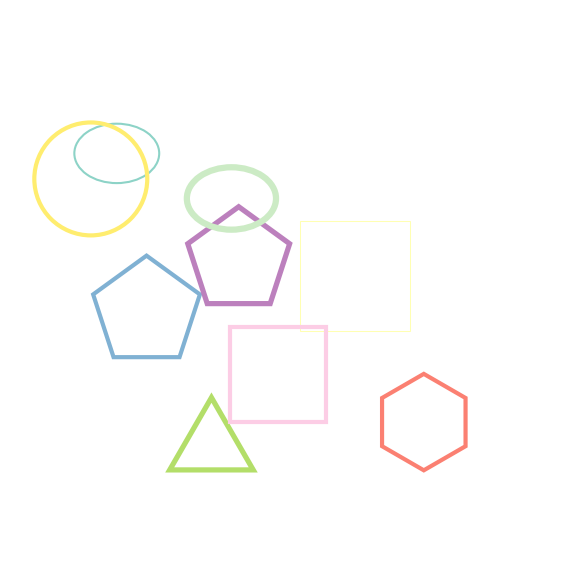[{"shape": "oval", "thickness": 1, "radius": 0.37, "center": [0.202, 0.734]}, {"shape": "square", "thickness": 0.5, "radius": 0.48, "center": [0.615, 0.521]}, {"shape": "hexagon", "thickness": 2, "radius": 0.42, "center": [0.734, 0.268]}, {"shape": "pentagon", "thickness": 2, "radius": 0.49, "center": [0.254, 0.459]}, {"shape": "triangle", "thickness": 2.5, "radius": 0.42, "center": [0.366, 0.227]}, {"shape": "square", "thickness": 2, "radius": 0.41, "center": [0.481, 0.351]}, {"shape": "pentagon", "thickness": 2.5, "radius": 0.46, "center": [0.413, 0.548]}, {"shape": "oval", "thickness": 3, "radius": 0.39, "center": [0.401, 0.655]}, {"shape": "circle", "thickness": 2, "radius": 0.49, "center": [0.157, 0.689]}]